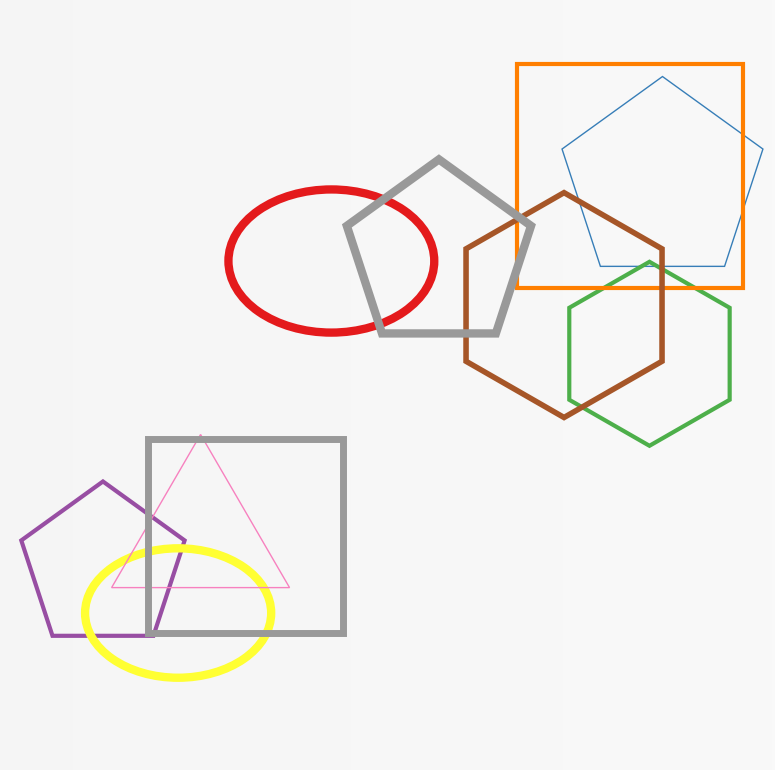[{"shape": "oval", "thickness": 3, "radius": 0.66, "center": [0.428, 0.661]}, {"shape": "pentagon", "thickness": 0.5, "radius": 0.68, "center": [0.855, 0.764]}, {"shape": "hexagon", "thickness": 1.5, "radius": 0.6, "center": [0.838, 0.541]}, {"shape": "pentagon", "thickness": 1.5, "radius": 0.55, "center": [0.133, 0.264]}, {"shape": "square", "thickness": 1.5, "radius": 0.73, "center": [0.813, 0.772]}, {"shape": "oval", "thickness": 3, "radius": 0.6, "center": [0.23, 0.204]}, {"shape": "hexagon", "thickness": 2, "radius": 0.73, "center": [0.728, 0.604]}, {"shape": "triangle", "thickness": 0.5, "radius": 0.66, "center": [0.259, 0.303]}, {"shape": "square", "thickness": 2.5, "radius": 0.63, "center": [0.317, 0.304]}, {"shape": "pentagon", "thickness": 3, "radius": 0.62, "center": [0.566, 0.668]}]